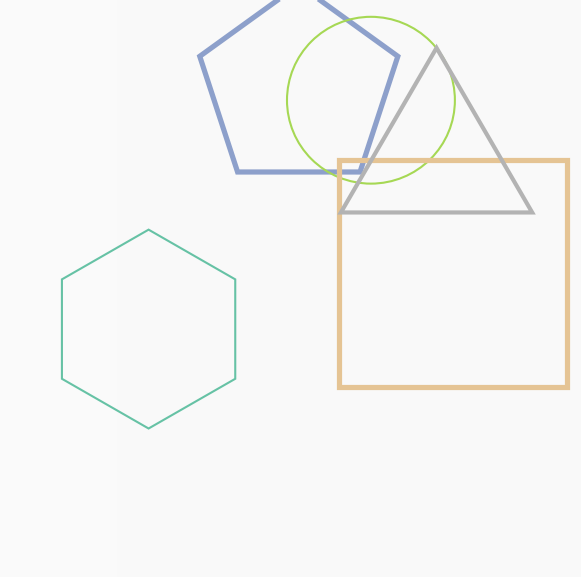[{"shape": "hexagon", "thickness": 1, "radius": 0.86, "center": [0.256, 0.429]}, {"shape": "pentagon", "thickness": 2.5, "radius": 0.9, "center": [0.514, 0.846]}, {"shape": "circle", "thickness": 1, "radius": 0.72, "center": [0.638, 0.826]}, {"shape": "square", "thickness": 2.5, "radius": 0.98, "center": [0.779, 0.525]}, {"shape": "triangle", "thickness": 2, "radius": 0.95, "center": [0.751, 0.726]}]